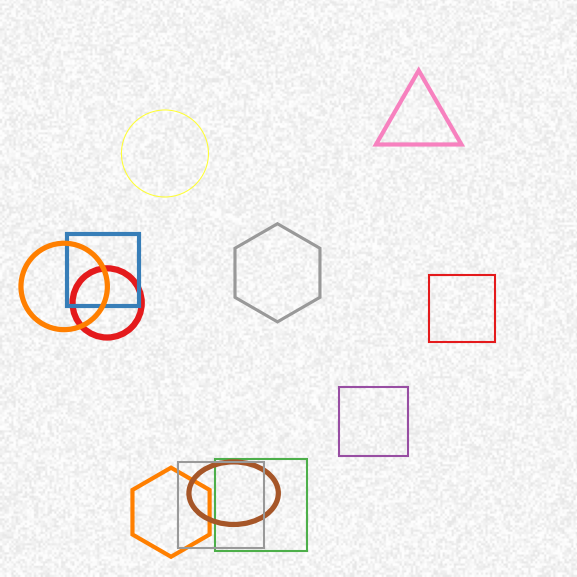[{"shape": "circle", "thickness": 3, "radius": 0.3, "center": [0.186, 0.475]}, {"shape": "square", "thickness": 1, "radius": 0.29, "center": [0.8, 0.465]}, {"shape": "square", "thickness": 2, "radius": 0.31, "center": [0.178, 0.531]}, {"shape": "square", "thickness": 1, "radius": 0.4, "center": [0.452, 0.125]}, {"shape": "square", "thickness": 1, "radius": 0.3, "center": [0.647, 0.27]}, {"shape": "circle", "thickness": 2.5, "radius": 0.37, "center": [0.111, 0.503]}, {"shape": "hexagon", "thickness": 2, "radius": 0.39, "center": [0.296, 0.112]}, {"shape": "circle", "thickness": 0.5, "radius": 0.38, "center": [0.286, 0.733]}, {"shape": "oval", "thickness": 2.5, "radius": 0.39, "center": [0.405, 0.145]}, {"shape": "triangle", "thickness": 2, "radius": 0.43, "center": [0.725, 0.792]}, {"shape": "hexagon", "thickness": 1.5, "radius": 0.42, "center": [0.48, 0.527]}, {"shape": "square", "thickness": 1, "radius": 0.37, "center": [0.383, 0.124]}]